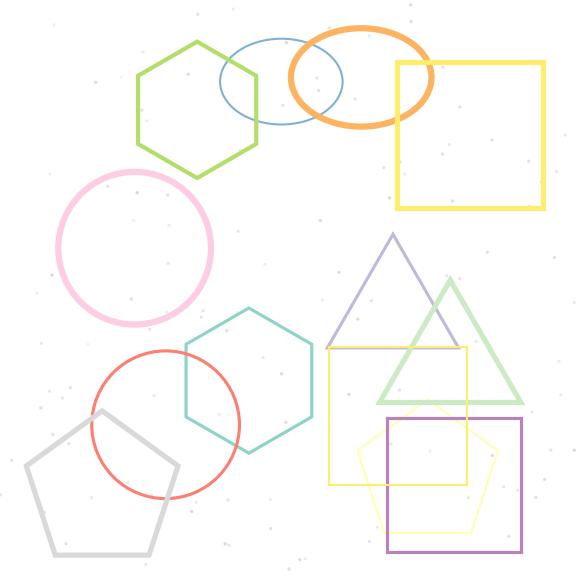[{"shape": "hexagon", "thickness": 1.5, "radius": 0.63, "center": [0.431, 0.34]}, {"shape": "pentagon", "thickness": 1, "radius": 0.64, "center": [0.741, 0.179]}, {"shape": "triangle", "thickness": 1.5, "radius": 0.66, "center": [0.68, 0.462]}, {"shape": "circle", "thickness": 1.5, "radius": 0.64, "center": [0.287, 0.264]}, {"shape": "oval", "thickness": 1, "radius": 0.53, "center": [0.487, 0.858]}, {"shape": "oval", "thickness": 3, "radius": 0.61, "center": [0.625, 0.865]}, {"shape": "hexagon", "thickness": 2, "radius": 0.59, "center": [0.341, 0.809]}, {"shape": "circle", "thickness": 3, "radius": 0.66, "center": [0.233, 0.569]}, {"shape": "pentagon", "thickness": 2.5, "radius": 0.69, "center": [0.177, 0.15]}, {"shape": "square", "thickness": 1.5, "radius": 0.58, "center": [0.786, 0.159]}, {"shape": "triangle", "thickness": 2.5, "radius": 0.71, "center": [0.78, 0.373]}, {"shape": "square", "thickness": 1, "radius": 0.6, "center": [0.69, 0.279]}, {"shape": "square", "thickness": 2.5, "radius": 0.63, "center": [0.814, 0.766]}]